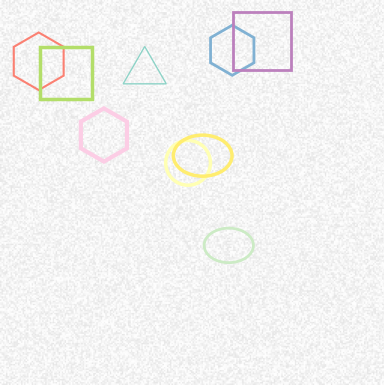[{"shape": "triangle", "thickness": 1, "radius": 0.32, "center": [0.376, 0.815]}, {"shape": "circle", "thickness": 2.5, "radius": 0.29, "center": [0.488, 0.577]}, {"shape": "hexagon", "thickness": 1.5, "radius": 0.37, "center": [0.101, 0.841]}, {"shape": "hexagon", "thickness": 2, "radius": 0.33, "center": [0.603, 0.869]}, {"shape": "square", "thickness": 2.5, "radius": 0.34, "center": [0.172, 0.811]}, {"shape": "hexagon", "thickness": 3, "radius": 0.35, "center": [0.27, 0.649]}, {"shape": "square", "thickness": 2, "radius": 0.38, "center": [0.681, 0.893]}, {"shape": "oval", "thickness": 2, "radius": 0.32, "center": [0.594, 0.363]}, {"shape": "oval", "thickness": 2.5, "radius": 0.38, "center": [0.526, 0.596]}]